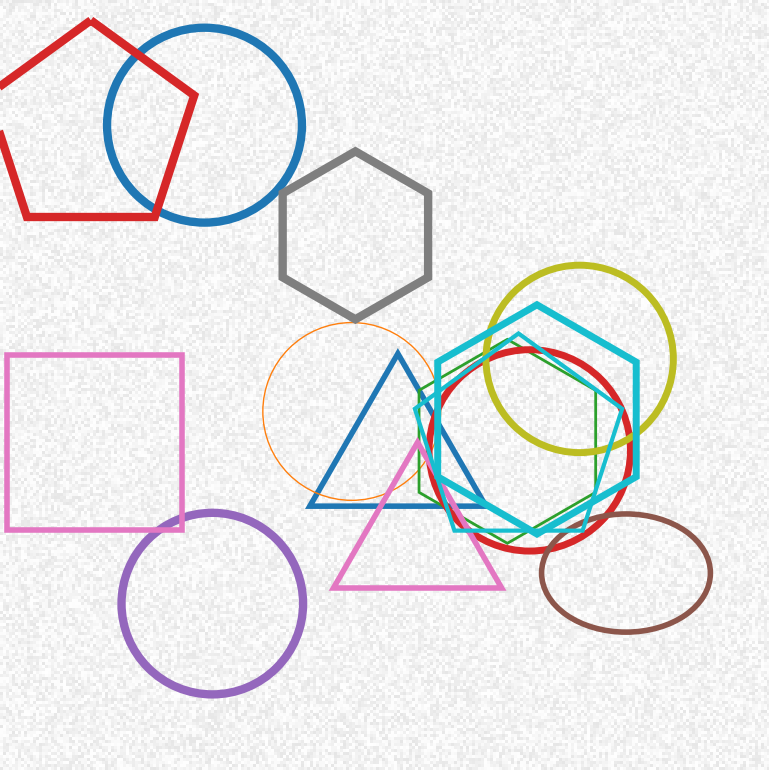[{"shape": "triangle", "thickness": 2, "radius": 0.66, "center": [0.517, 0.409]}, {"shape": "circle", "thickness": 3, "radius": 0.63, "center": [0.266, 0.837]}, {"shape": "circle", "thickness": 0.5, "radius": 0.58, "center": [0.457, 0.466]}, {"shape": "hexagon", "thickness": 1, "radius": 0.66, "center": [0.659, 0.427]}, {"shape": "pentagon", "thickness": 3, "radius": 0.71, "center": [0.118, 0.832]}, {"shape": "circle", "thickness": 2.5, "radius": 0.65, "center": [0.688, 0.415]}, {"shape": "circle", "thickness": 3, "radius": 0.59, "center": [0.276, 0.216]}, {"shape": "oval", "thickness": 2, "radius": 0.55, "center": [0.813, 0.256]}, {"shape": "triangle", "thickness": 2, "radius": 0.63, "center": [0.542, 0.299]}, {"shape": "square", "thickness": 2, "radius": 0.57, "center": [0.123, 0.425]}, {"shape": "hexagon", "thickness": 3, "radius": 0.55, "center": [0.462, 0.694]}, {"shape": "circle", "thickness": 2.5, "radius": 0.61, "center": [0.753, 0.534]}, {"shape": "hexagon", "thickness": 2.5, "radius": 0.74, "center": [0.697, 0.455]}, {"shape": "pentagon", "thickness": 1.5, "radius": 0.71, "center": [0.673, 0.425]}]